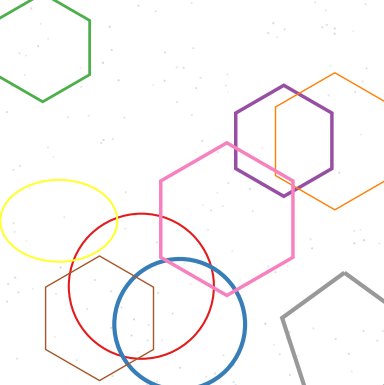[{"shape": "circle", "thickness": 1.5, "radius": 0.94, "center": [0.367, 0.257]}, {"shape": "circle", "thickness": 3, "radius": 0.85, "center": [0.467, 0.157]}, {"shape": "hexagon", "thickness": 2, "radius": 0.7, "center": [0.111, 0.876]}, {"shape": "hexagon", "thickness": 2.5, "radius": 0.72, "center": [0.737, 0.634]}, {"shape": "hexagon", "thickness": 1, "radius": 0.89, "center": [0.87, 0.633]}, {"shape": "oval", "thickness": 1.5, "radius": 0.76, "center": [0.153, 0.427]}, {"shape": "hexagon", "thickness": 1, "radius": 0.81, "center": [0.259, 0.173]}, {"shape": "hexagon", "thickness": 2.5, "radius": 0.99, "center": [0.589, 0.431]}, {"shape": "pentagon", "thickness": 3, "radius": 0.85, "center": [0.895, 0.122]}]